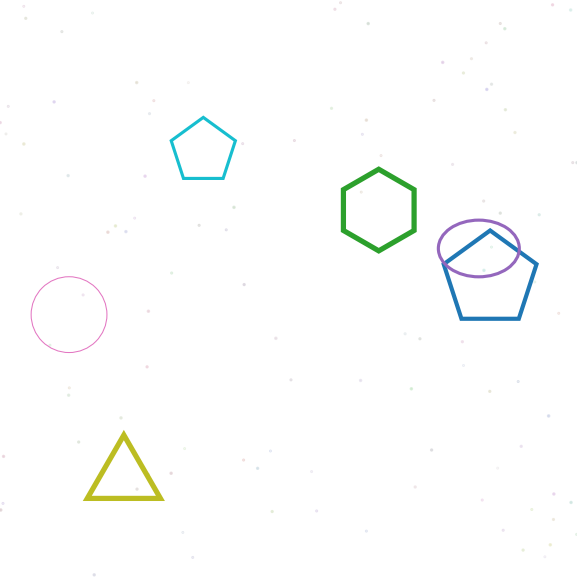[{"shape": "pentagon", "thickness": 2, "radius": 0.42, "center": [0.849, 0.516]}, {"shape": "hexagon", "thickness": 2.5, "radius": 0.35, "center": [0.656, 0.635]}, {"shape": "oval", "thickness": 1.5, "radius": 0.35, "center": [0.829, 0.569]}, {"shape": "circle", "thickness": 0.5, "radius": 0.33, "center": [0.12, 0.454]}, {"shape": "triangle", "thickness": 2.5, "radius": 0.37, "center": [0.214, 0.173]}, {"shape": "pentagon", "thickness": 1.5, "radius": 0.29, "center": [0.352, 0.737]}]